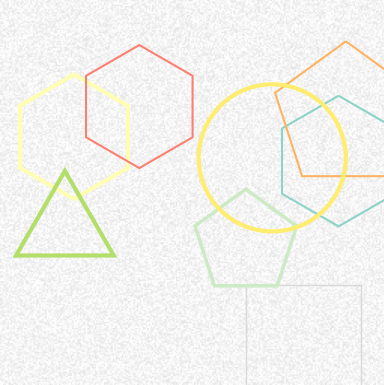[{"shape": "hexagon", "thickness": 1.5, "radius": 0.85, "center": [0.879, 0.582]}, {"shape": "hexagon", "thickness": 3, "radius": 0.81, "center": [0.192, 0.645]}, {"shape": "hexagon", "thickness": 1.5, "radius": 0.8, "center": [0.362, 0.723]}, {"shape": "pentagon", "thickness": 1.5, "radius": 0.97, "center": [0.899, 0.699]}, {"shape": "triangle", "thickness": 3, "radius": 0.73, "center": [0.169, 0.41]}, {"shape": "square", "thickness": 1, "radius": 0.75, "center": [0.789, 0.11]}, {"shape": "pentagon", "thickness": 2.5, "radius": 0.69, "center": [0.638, 0.37]}, {"shape": "circle", "thickness": 3, "radius": 0.96, "center": [0.707, 0.59]}]